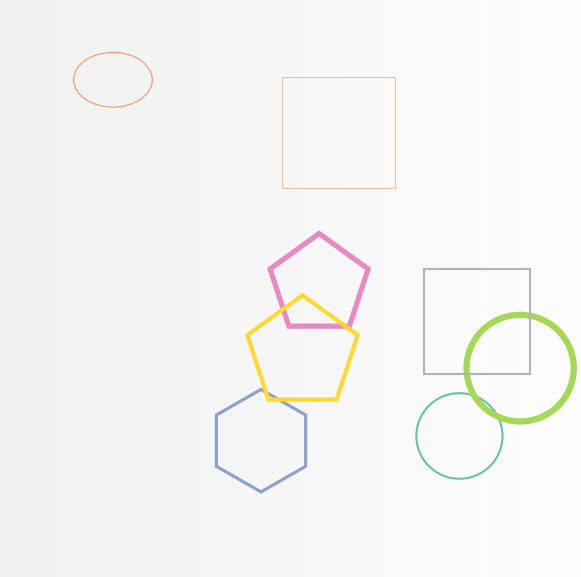[{"shape": "circle", "thickness": 1, "radius": 0.37, "center": [0.79, 0.244]}, {"shape": "oval", "thickness": 0.5, "radius": 0.34, "center": [0.194, 0.861]}, {"shape": "hexagon", "thickness": 1.5, "radius": 0.44, "center": [0.449, 0.236]}, {"shape": "pentagon", "thickness": 2.5, "radius": 0.44, "center": [0.549, 0.506]}, {"shape": "circle", "thickness": 3, "radius": 0.46, "center": [0.895, 0.362]}, {"shape": "pentagon", "thickness": 2, "radius": 0.5, "center": [0.52, 0.388]}, {"shape": "square", "thickness": 0.5, "radius": 0.48, "center": [0.582, 0.77]}, {"shape": "square", "thickness": 1, "radius": 0.46, "center": [0.82, 0.442]}]